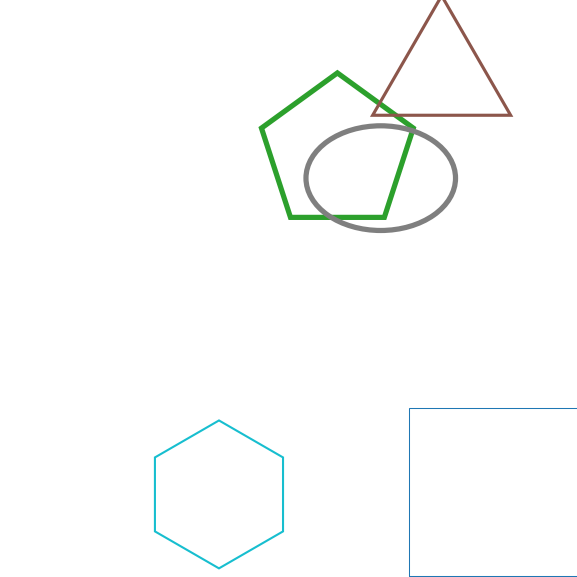[{"shape": "square", "thickness": 0.5, "radius": 0.73, "center": [0.855, 0.147]}, {"shape": "pentagon", "thickness": 2.5, "radius": 0.69, "center": [0.584, 0.735]}, {"shape": "triangle", "thickness": 1.5, "radius": 0.69, "center": [0.765, 0.869]}, {"shape": "oval", "thickness": 2.5, "radius": 0.65, "center": [0.659, 0.691]}, {"shape": "hexagon", "thickness": 1, "radius": 0.64, "center": [0.379, 0.143]}]